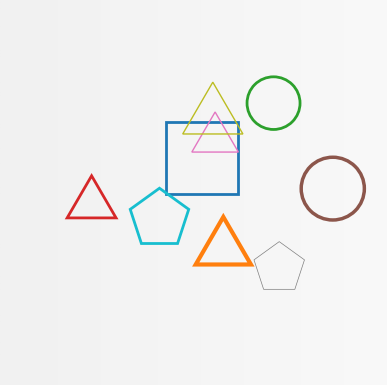[{"shape": "square", "thickness": 2, "radius": 0.47, "center": [0.521, 0.589]}, {"shape": "triangle", "thickness": 3, "radius": 0.41, "center": [0.576, 0.354]}, {"shape": "circle", "thickness": 2, "radius": 0.34, "center": [0.706, 0.732]}, {"shape": "triangle", "thickness": 2, "radius": 0.36, "center": [0.236, 0.47]}, {"shape": "circle", "thickness": 2.5, "radius": 0.41, "center": [0.859, 0.51]}, {"shape": "triangle", "thickness": 1, "radius": 0.35, "center": [0.555, 0.64]}, {"shape": "pentagon", "thickness": 0.5, "radius": 0.34, "center": [0.721, 0.304]}, {"shape": "triangle", "thickness": 1, "radius": 0.45, "center": [0.549, 0.697]}, {"shape": "pentagon", "thickness": 2, "radius": 0.4, "center": [0.412, 0.432]}]